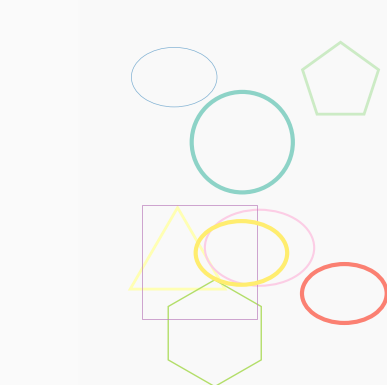[{"shape": "circle", "thickness": 3, "radius": 0.65, "center": [0.625, 0.631]}, {"shape": "triangle", "thickness": 2, "radius": 0.71, "center": [0.458, 0.32]}, {"shape": "oval", "thickness": 3, "radius": 0.55, "center": [0.889, 0.238]}, {"shape": "oval", "thickness": 0.5, "radius": 0.55, "center": [0.45, 0.8]}, {"shape": "hexagon", "thickness": 1, "radius": 0.69, "center": [0.554, 0.135]}, {"shape": "oval", "thickness": 1.5, "radius": 0.71, "center": [0.67, 0.356]}, {"shape": "square", "thickness": 0.5, "radius": 0.74, "center": [0.515, 0.32]}, {"shape": "pentagon", "thickness": 2, "radius": 0.52, "center": [0.879, 0.787]}, {"shape": "oval", "thickness": 3, "radius": 0.59, "center": [0.623, 0.343]}]